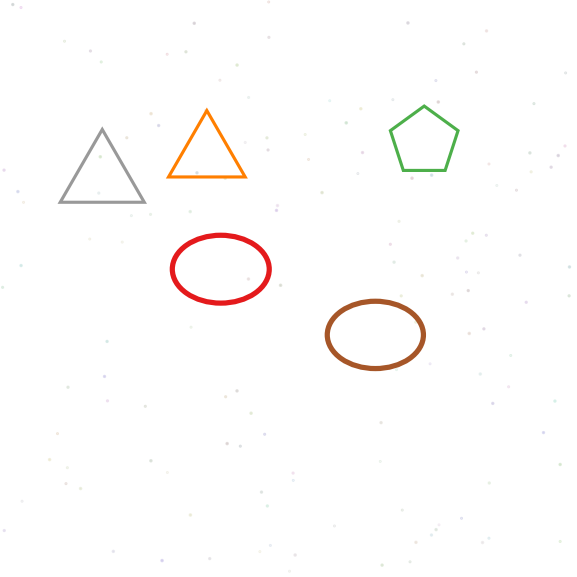[{"shape": "oval", "thickness": 2.5, "radius": 0.42, "center": [0.382, 0.533]}, {"shape": "pentagon", "thickness": 1.5, "radius": 0.31, "center": [0.735, 0.754]}, {"shape": "triangle", "thickness": 1.5, "radius": 0.38, "center": [0.358, 0.731]}, {"shape": "oval", "thickness": 2.5, "radius": 0.42, "center": [0.65, 0.419]}, {"shape": "triangle", "thickness": 1.5, "radius": 0.42, "center": [0.177, 0.691]}]